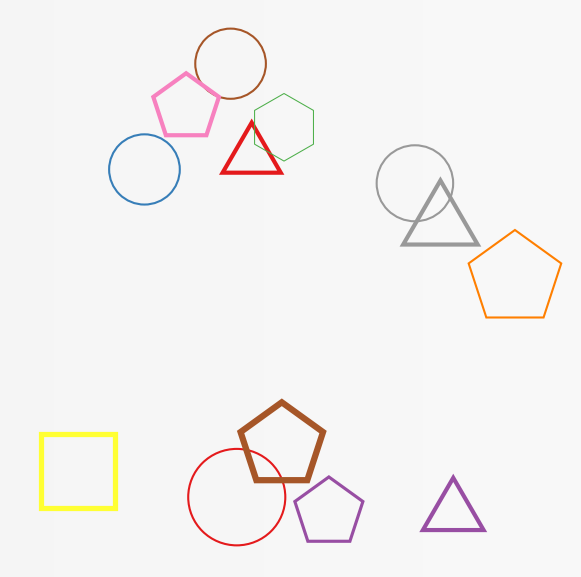[{"shape": "triangle", "thickness": 2, "radius": 0.29, "center": [0.433, 0.729]}, {"shape": "circle", "thickness": 1, "radius": 0.42, "center": [0.407, 0.138]}, {"shape": "circle", "thickness": 1, "radius": 0.3, "center": [0.249, 0.706]}, {"shape": "hexagon", "thickness": 0.5, "radius": 0.29, "center": [0.489, 0.779]}, {"shape": "pentagon", "thickness": 1.5, "radius": 0.31, "center": [0.566, 0.112]}, {"shape": "triangle", "thickness": 2, "radius": 0.3, "center": [0.78, 0.111]}, {"shape": "pentagon", "thickness": 1, "radius": 0.42, "center": [0.886, 0.517]}, {"shape": "square", "thickness": 2.5, "radius": 0.32, "center": [0.134, 0.184]}, {"shape": "pentagon", "thickness": 3, "radius": 0.37, "center": [0.485, 0.228]}, {"shape": "circle", "thickness": 1, "radius": 0.3, "center": [0.397, 0.889]}, {"shape": "pentagon", "thickness": 2, "radius": 0.3, "center": [0.32, 0.813]}, {"shape": "circle", "thickness": 1, "radius": 0.33, "center": [0.714, 0.682]}, {"shape": "triangle", "thickness": 2, "radius": 0.37, "center": [0.758, 0.613]}]